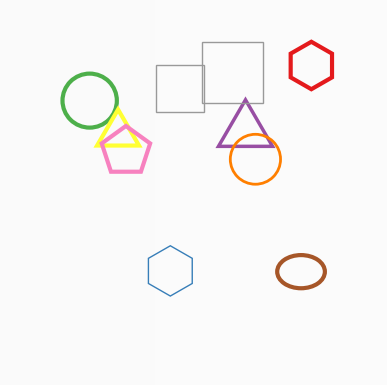[{"shape": "hexagon", "thickness": 3, "radius": 0.31, "center": [0.803, 0.83]}, {"shape": "hexagon", "thickness": 1, "radius": 0.33, "center": [0.44, 0.296]}, {"shape": "circle", "thickness": 3, "radius": 0.35, "center": [0.231, 0.739]}, {"shape": "triangle", "thickness": 2.5, "radius": 0.4, "center": [0.634, 0.66]}, {"shape": "circle", "thickness": 2, "radius": 0.32, "center": [0.659, 0.586]}, {"shape": "triangle", "thickness": 3, "radius": 0.31, "center": [0.305, 0.653]}, {"shape": "oval", "thickness": 3, "radius": 0.31, "center": [0.777, 0.294]}, {"shape": "pentagon", "thickness": 3, "radius": 0.33, "center": [0.325, 0.607]}, {"shape": "square", "thickness": 1, "radius": 0.31, "center": [0.465, 0.77]}, {"shape": "square", "thickness": 1, "radius": 0.4, "center": [0.6, 0.813]}]